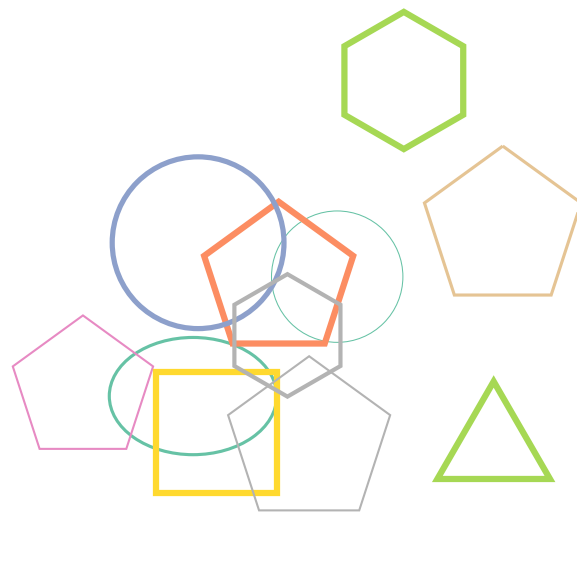[{"shape": "oval", "thickness": 1.5, "radius": 0.72, "center": [0.334, 0.313]}, {"shape": "circle", "thickness": 0.5, "radius": 0.57, "center": [0.584, 0.52]}, {"shape": "pentagon", "thickness": 3, "radius": 0.68, "center": [0.483, 0.514]}, {"shape": "circle", "thickness": 2.5, "radius": 0.74, "center": [0.343, 0.579]}, {"shape": "pentagon", "thickness": 1, "radius": 0.64, "center": [0.144, 0.325]}, {"shape": "hexagon", "thickness": 3, "radius": 0.59, "center": [0.699, 0.86]}, {"shape": "triangle", "thickness": 3, "radius": 0.56, "center": [0.855, 0.226]}, {"shape": "square", "thickness": 3, "radius": 0.52, "center": [0.374, 0.25]}, {"shape": "pentagon", "thickness": 1.5, "radius": 0.71, "center": [0.871, 0.604]}, {"shape": "pentagon", "thickness": 1, "radius": 0.74, "center": [0.535, 0.235]}, {"shape": "hexagon", "thickness": 2, "radius": 0.53, "center": [0.498, 0.418]}]